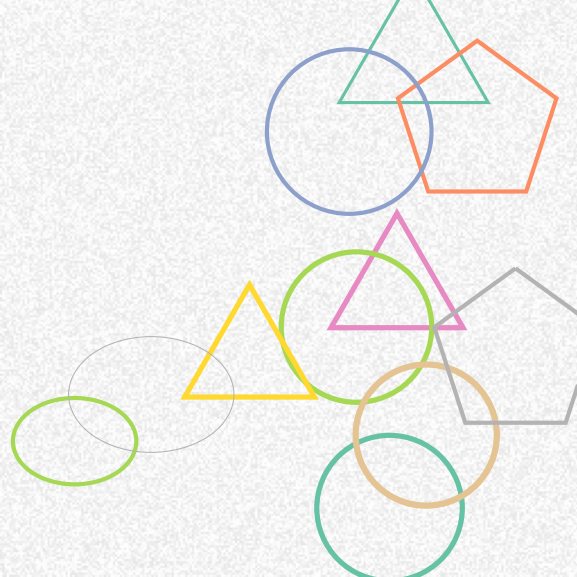[{"shape": "triangle", "thickness": 1.5, "radius": 0.75, "center": [0.716, 0.896]}, {"shape": "circle", "thickness": 2.5, "radius": 0.63, "center": [0.675, 0.119]}, {"shape": "pentagon", "thickness": 2, "radius": 0.72, "center": [0.826, 0.784]}, {"shape": "circle", "thickness": 2, "radius": 0.71, "center": [0.605, 0.771]}, {"shape": "triangle", "thickness": 2.5, "radius": 0.66, "center": [0.687, 0.498]}, {"shape": "oval", "thickness": 2, "radius": 0.53, "center": [0.129, 0.235]}, {"shape": "circle", "thickness": 2.5, "radius": 0.65, "center": [0.617, 0.433]}, {"shape": "triangle", "thickness": 2.5, "radius": 0.65, "center": [0.432, 0.376]}, {"shape": "circle", "thickness": 3, "radius": 0.61, "center": [0.738, 0.246]}, {"shape": "pentagon", "thickness": 2, "radius": 0.74, "center": [0.893, 0.387]}, {"shape": "oval", "thickness": 0.5, "radius": 0.72, "center": [0.262, 0.316]}]